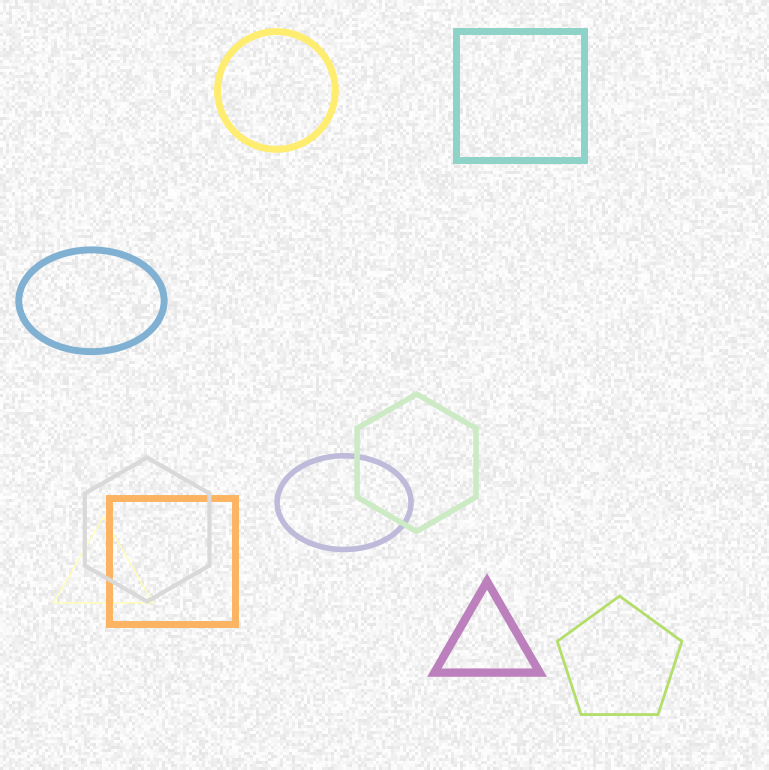[{"shape": "square", "thickness": 2.5, "radius": 0.42, "center": [0.675, 0.876]}, {"shape": "triangle", "thickness": 0.5, "radius": 0.37, "center": [0.134, 0.254]}, {"shape": "oval", "thickness": 2, "radius": 0.43, "center": [0.447, 0.347]}, {"shape": "oval", "thickness": 2.5, "radius": 0.47, "center": [0.119, 0.609]}, {"shape": "square", "thickness": 2.5, "radius": 0.41, "center": [0.224, 0.272]}, {"shape": "pentagon", "thickness": 1, "radius": 0.43, "center": [0.805, 0.141]}, {"shape": "hexagon", "thickness": 1.5, "radius": 0.47, "center": [0.191, 0.312]}, {"shape": "triangle", "thickness": 3, "radius": 0.39, "center": [0.633, 0.166]}, {"shape": "hexagon", "thickness": 2, "radius": 0.45, "center": [0.541, 0.399]}, {"shape": "circle", "thickness": 2.5, "radius": 0.38, "center": [0.359, 0.883]}]